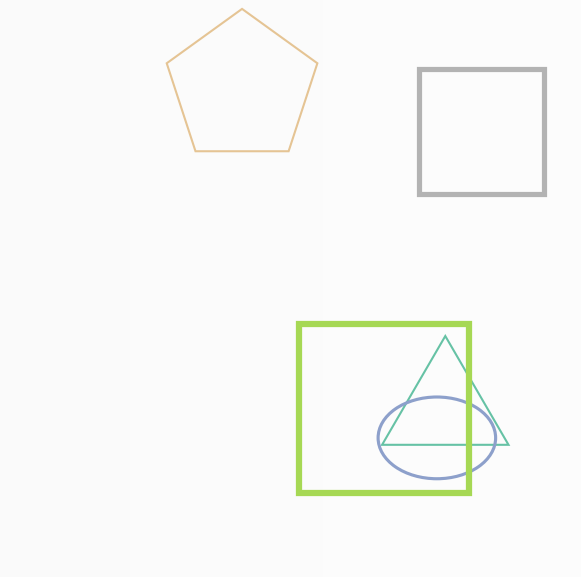[{"shape": "triangle", "thickness": 1, "radius": 0.63, "center": [0.766, 0.292]}, {"shape": "oval", "thickness": 1.5, "radius": 0.51, "center": [0.752, 0.241]}, {"shape": "square", "thickness": 3, "radius": 0.73, "center": [0.661, 0.292]}, {"shape": "pentagon", "thickness": 1, "radius": 0.68, "center": [0.416, 0.847]}, {"shape": "square", "thickness": 2.5, "radius": 0.54, "center": [0.829, 0.771]}]